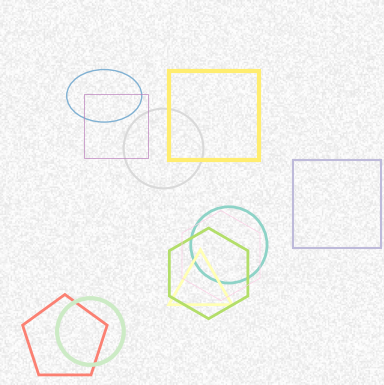[{"shape": "circle", "thickness": 2, "radius": 0.5, "center": [0.594, 0.364]}, {"shape": "triangle", "thickness": 2, "radius": 0.48, "center": [0.521, 0.256]}, {"shape": "square", "thickness": 1.5, "radius": 0.57, "center": [0.876, 0.47]}, {"shape": "pentagon", "thickness": 2, "radius": 0.58, "center": [0.169, 0.12]}, {"shape": "oval", "thickness": 1, "radius": 0.49, "center": [0.271, 0.751]}, {"shape": "hexagon", "thickness": 2, "radius": 0.59, "center": [0.542, 0.29]}, {"shape": "hexagon", "thickness": 0.5, "radius": 0.58, "center": [0.574, 0.336]}, {"shape": "circle", "thickness": 1.5, "radius": 0.52, "center": [0.425, 0.614]}, {"shape": "square", "thickness": 0.5, "radius": 0.42, "center": [0.3, 0.673]}, {"shape": "circle", "thickness": 3, "radius": 0.43, "center": [0.235, 0.139]}, {"shape": "square", "thickness": 3, "radius": 0.58, "center": [0.556, 0.7]}]